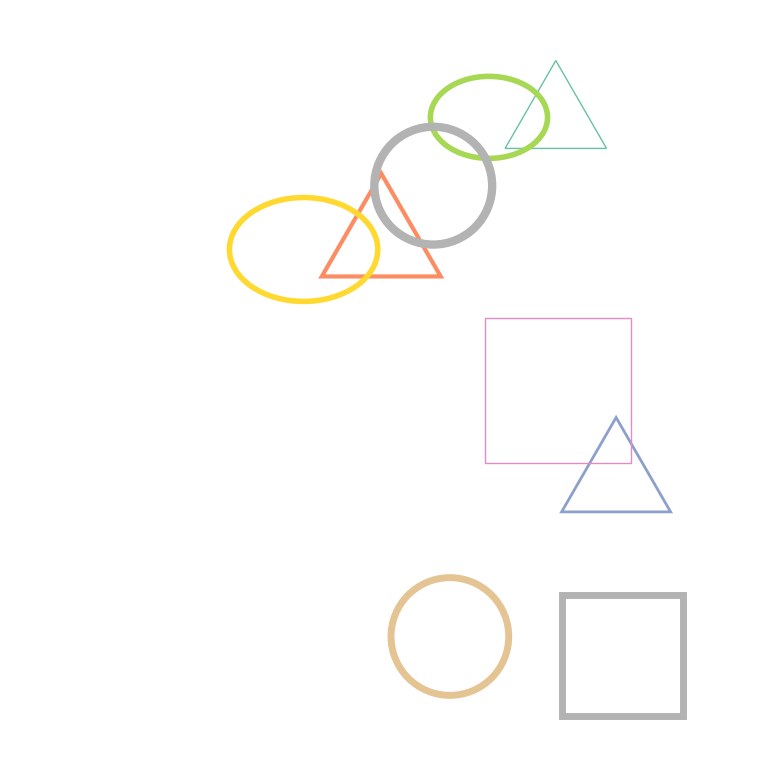[{"shape": "triangle", "thickness": 0.5, "radius": 0.38, "center": [0.722, 0.845]}, {"shape": "triangle", "thickness": 1.5, "radius": 0.45, "center": [0.495, 0.686]}, {"shape": "triangle", "thickness": 1, "radius": 0.41, "center": [0.8, 0.376]}, {"shape": "square", "thickness": 0.5, "radius": 0.47, "center": [0.724, 0.493]}, {"shape": "oval", "thickness": 2, "radius": 0.38, "center": [0.635, 0.848]}, {"shape": "oval", "thickness": 2, "radius": 0.48, "center": [0.394, 0.676]}, {"shape": "circle", "thickness": 2.5, "radius": 0.38, "center": [0.584, 0.173]}, {"shape": "circle", "thickness": 3, "radius": 0.38, "center": [0.563, 0.759]}, {"shape": "square", "thickness": 2.5, "radius": 0.39, "center": [0.808, 0.148]}]